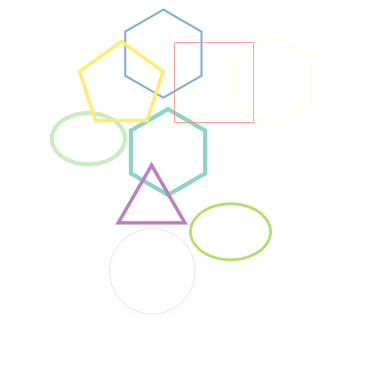[{"shape": "hexagon", "thickness": 3, "radius": 0.56, "center": [0.436, 0.605]}, {"shape": "hexagon", "thickness": 0.5, "radius": 0.58, "center": [0.709, 0.789]}, {"shape": "square", "thickness": 0.5, "radius": 0.52, "center": [0.555, 0.787]}, {"shape": "hexagon", "thickness": 1.5, "radius": 0.57, "center": [0.424, 0.861]}, {"shape": "oval", "thickness": 2, "radius": 0.52, "center": [0.599, 0.398]}, {"shape": "circle", "thickness": 0.5, "radius": 0.55, "center": [0.396, 0.296]}, {"shape": "triangle", "thickness": 2.5, "radius": 0.5, "center": [0.394, 0.471]}, {"shape": "oval", "thickness": 3, "radius": 0.48, "center": [0.23, 0.64]}, {"shape": "pentagon", "thickness": 2.5, "radius": 0.57, "center": [0.315, 0.779]}]